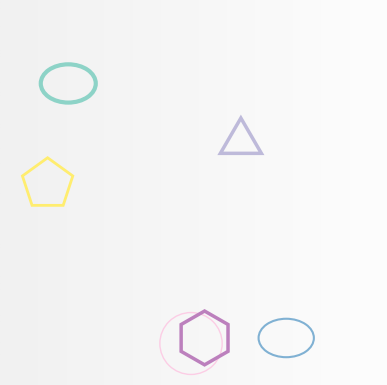[{"shape": "oval", "thickness": 3, "radius": 0.35, "center": [0.176, 0.783]}, {"shape": "triangle", "thickness": 2.5, "radius": 0.31, "center": [0.622, 0.632]}, {"shape": "oval", "thickness": 1.5, "radius": 0.36, "center": [0.739, 0.122]}, {"shape": "circle", "thickness": 1, "radius": 0.4, "center": [0.493, 0.108]}, {"shape": "hexagon", "thickness": 2.5, "radius": 0.35, "center": [0.528, 0.122]}, {"shape": "pentagon", "thickness": 2, "radius": 0.34, "center": [0.123, 0.522]}]